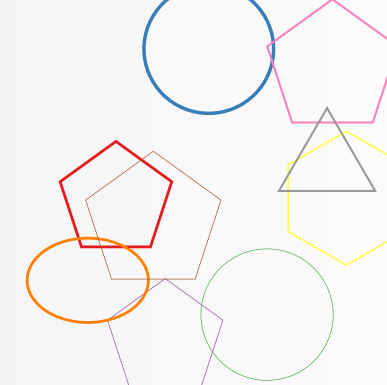[{"shape": "pentagon", "thickness": 2, "radius": 0.76, "center": [0.299, 0.481]}, {"shape": "circle", "thickness": 2.5, "radius": 0.84, "center": [0.539, 0.873]}, {"shape": "circle", "thickness": 0.5, "radius": 0.85, "center": [0.689, 0.183]}, {"shape": "pentagon", "thickness": 0.5, "radius": 0.78, "center": [0.426, 0.12]}, {"shape": "oval", "thickness": 2, "radius": 0.78, "center": [0.226, 0.272]}, {"shape": "hexagon", "thickness": 1, "radius": 0.87, "center": [0.894, 0.485]}, {"shape": "pentagon", "thickness": 0.5, "radius": 0.92, "center": [0.396, 0.424]}, {"shape": "pentagon", "thickness": 1.5, "radius": 0.88, "center": [0.858, 0.825]}, {"shape": "triangle", "thickness": 1.5, "radius": 0.72, "center": [0.844, 0.576]}]